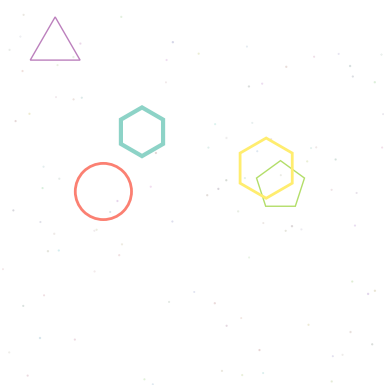[{"shape": "hexagon", "thickness": 3, "radius": 0.32, "center": [0.369, 0.658]}, {"shape": "circle", "thickness": 2, "radius": 0.37, "center": [0.269, 0.503]}, {"shape": "pentagon", "thickness": 1, "radius": 0.33, "center": [0.729, 0.517]}, {"shape": "triangle", "thickness": 1, "radius": 0.37, "center": [0.143, 0.881]}, {"shape": "hexagon", "thickness": 2, "radius": 0.39, "center": [0.691, 0.563]}]